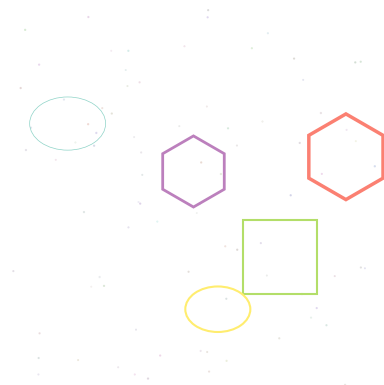[{"shape": "oval", "thickness": 0.5, "radius": 0.49, "center": [0.176, 0.679]}, {"shape": "hexagon", "thickness": 2.5, "radius": 0.56, "center": [0.898, 0.593]}, {"shape": "square", "thickness": 1.5, "radius": 0.48, "center": [0.728, 0.332]}, {"shape": "hexagon", "thickness": 2, "radius": 0.46, "center": [0.503, 0.555]}, {"shape": "oval", "thickness": 1.5, "radius": 0.42, "center": [0.566, 0.197]}]